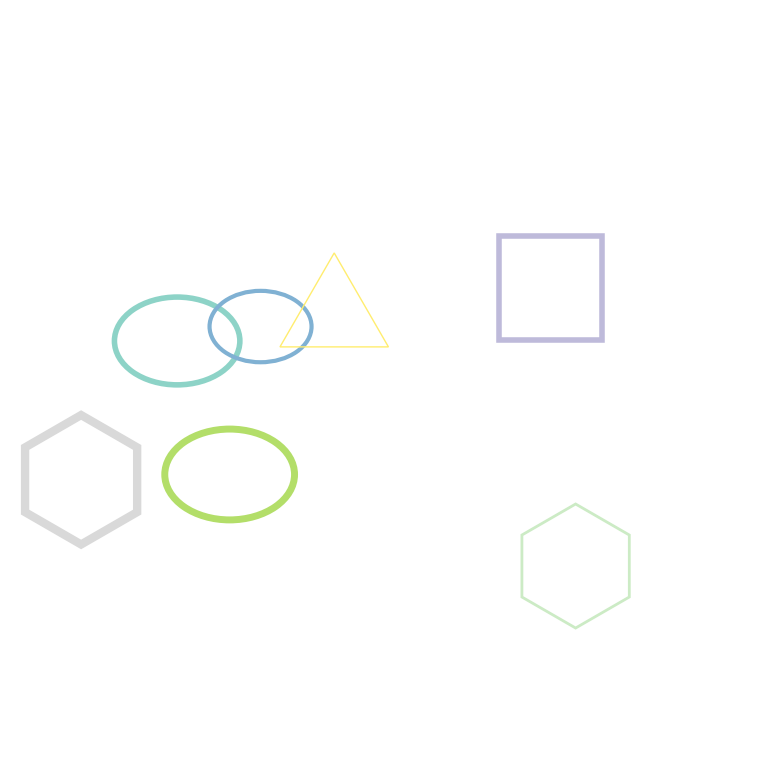[{"shape": "oval", "thickness": 2, "radius": 0.41, "center": [0.23, 0.557]}, {"shape": "square", "thickness": 2, "radius": 0.34, "center": [0.715, 0.626]}, {"shape": "oval", "thickness": 1.5, "radius": 0.33, "center": [0.338, 0.576]}, {"shape": "oval", "thickness": 2.5, "radius": 0.42, "center": [0.298, 0.384]}, {"shape": "hexagon", "thickness": 3, "radius": 0.42, "center": [0.105, 0.377]}, {"shape": "hexagon", "thickness": 1, "radius": 0.4, "center": [0.748, 0.265]}, {"shape": "triangle", "thickness": 0.5, "radius": 0.41, "center": [0.434, 0.59]}]